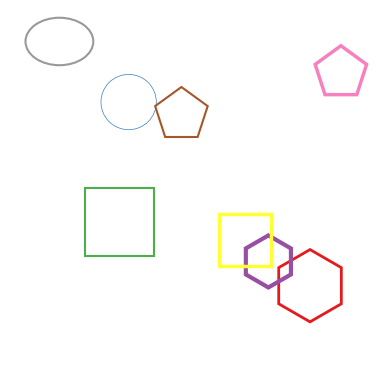[{"shape": "hexagon", "thickness": 2, "radius": 0.47, "center": [0.805, 0.258]}, {"shape": "circle", "thickness": 0.5, "radius": 0.36, "center": [0.334, 0.735]}, {"shape": "square", "thickness": 1.5, "radius": 0.44, "center": [0.311, 0.423]}, {"shape": "hexagon", "thickness": 3, "radius": 0.34, "center": [0.697, 0.321]}, {"shape": "square", "thickness": 2.5, "radius": 0.34, "center": [0.636, 0.376]}, {"shape": "pentagon", "thickness": 1.5, "radius": 0.36, "center": [0.471, 0.702]}, {"shape": "pentagon", "thickness": 2.5, "radius": 0.35, "center": [0.885, 0.811]}, {"shape": "oval", "thickness": 1.5, "radius": 0.44, "center": [0.154, 0.892]}]